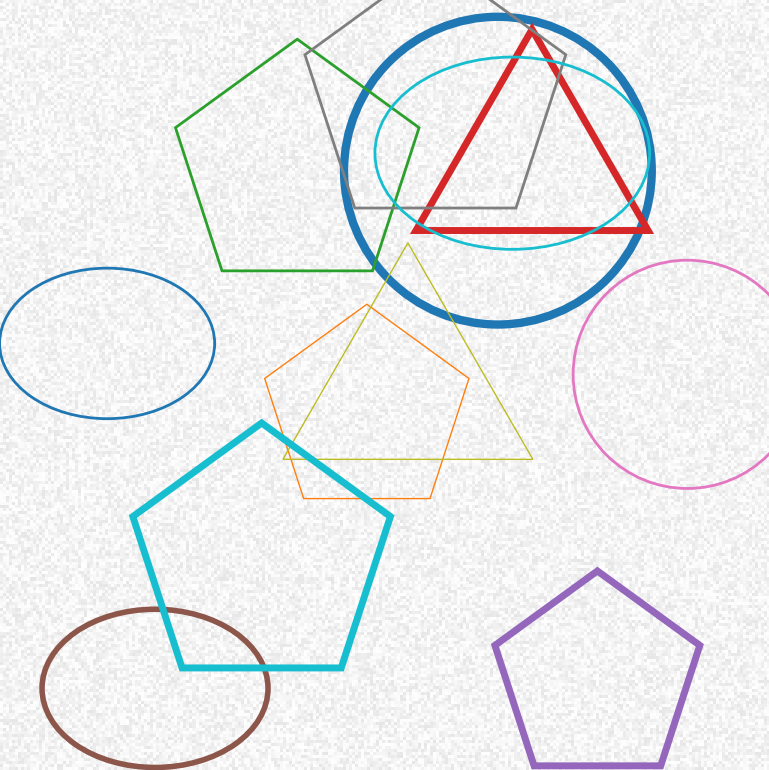[{"shape": "circle", "thickness": 3, "radius": 1.0, "center": [0.647, 0.778]}, {"shape": "oval", "thickness": 1, "radius": 0.7, "center": [0.139, 0.554]}, {"shape": "pentagon", "thickness": 0.5, "radius": 0.7, "center": [0.476, 0.465]}, {"shape": "pentagon", "thickness": 1, "radius": 0.83, "center": [0.386, 0.783]}, {"shape": "triangle", "thickness": 2.5, "radius": 0.87, "center": [0.691, 0.788]}, {"shape": "pentagon", "thickness": 2.5, "radius": 0.7, "center": [0.776, 0.119]}, {"shape": "oval", "thickness": 2, "radius": 0.73, "center": [0.201, 0.106]}, {"shape": "circle", "thickness": 1, "radius": 0.74, "center": [0.893, 0.514]}, {"shape": "pentagon", "thickness": 1, "radius": 0.89, "center": [0.565, 0.874]}, {"shape": "triangle", "thickness": 0.5, "radius": 0.94, "center": [0.53, 0.497]}, {"shape": "pentagon", "thickness": 2.5, "radius": 0.88, "center": [0.34, 0.275]}, {"shape": "oval", "thickness": 1, "radius": 0.89, "center": [0.665, 0.801]}]